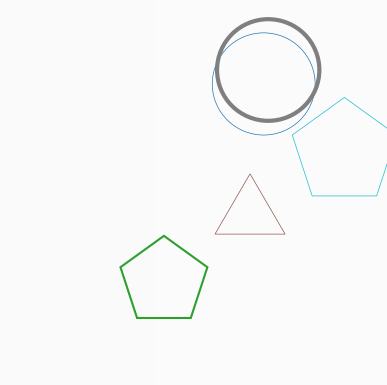[{"shape": "circle", "thickness": 0.5, "radius": 0.66, "center": [0.681, 0.782]}, {"shape": "pentagon", "thickness": 1.5, "radius": 0.59, "center": [0.423, 0.269]}, {"shape": "triangle", "thickness": 0.5, "radius": 0.52, "center": [0.645, 0.444]}, {"shape": "circle", "thickness": 3, "radius": 0.66, "center": [0.692, 0.818]}, {"shape": "pentagon", "thickness": 0.5, "radius": 0.71, "center": [0.889, 0.606]}]